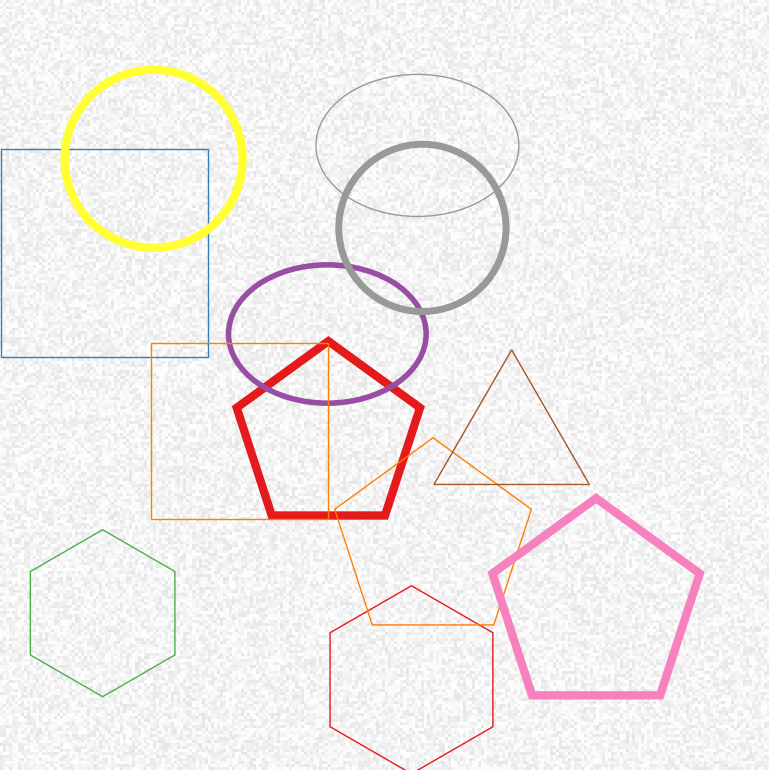[{"shape": "hexagon", "thickness": 0.5, "radius": 0.61, "center": [0.534, 0.117]}, {"shape": "pentagon", "thickness": 3, "radius": 0.63, "center": [0.426, 0.432]}, {"shape": "square", "thickness": 0.5, "radius": 0.67, "center": [0.136, 0.672]}, {"shape": "hexagon", "thickness": 0.5, "radius": 0.54, "center": [0.133, 0.204]}, {"shape": "oval", "thickness": 2, "radius": 0.64, "center": [0.425, 0.566]}, {"shape": "square", "thickness": 0.5, "radius": 0.57, "center": [0.311, 0.441]}, {"shape": "pentagon", "thickness": 0.5, "radius": 0.67, "center": [0.562, 0.297]}, {"shape": "circle", "thickness": 3, "radius": 0.58, "center": [0.2, 0.794]}, {"shape": "triangle", "thickness": 0.5, "radius": 0.58, "center": [0.664, 0.429]}, {"shape": "pentagon", "thickness": 3, "radius": 0.71, "center": [0.774, 0.211]}, {"shape": "circle", "thickness": 2.5, "radius": 0.54, "center": [0.549, 0.704]}, {"shape": "oval", "thickness": 0.5, "radius": 0.66, "center": [0.542, 0.811]}]